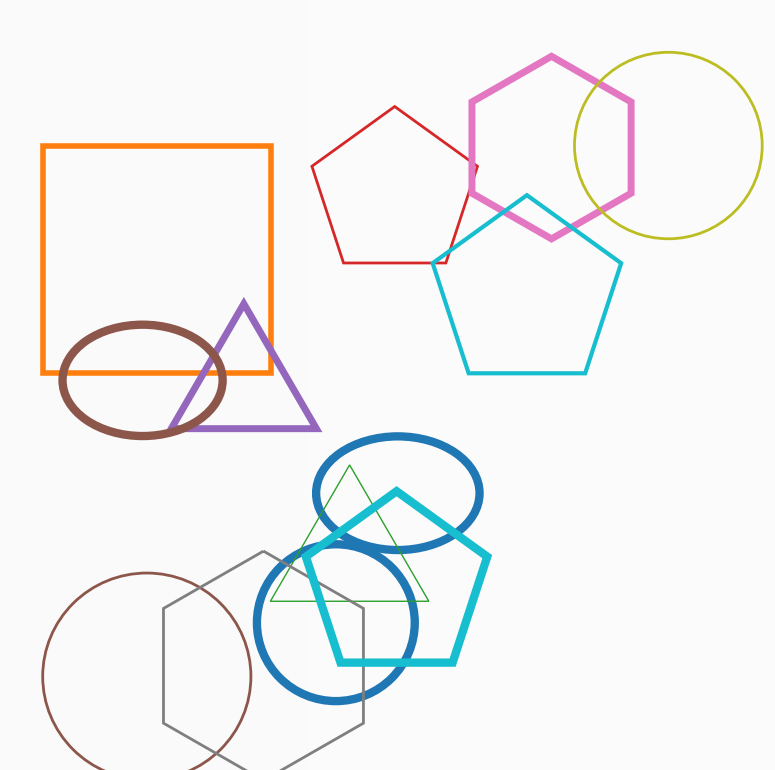[{"shape": "circle", "thickness": 3, "radius": 0.51, "center": [0.433, 0.191]}, {"shape": "oval", "thickness": 3, "radius": 0.53, "center": [0.513, 0.359]}, {"shape": "square", "thickness": 2, "radius": 0.74, "center": [0.203, 0.663]}, {"shape": "triangle", "thickness": 0.5, "radius": 0.59, "center": [0.451, 0.278]}, {"shape": "pentagon", "thickness": 1, "radius": 0.56, "center": [0.509, 0.749]}, {"shape": "triangle", "thickness": 2.5, "radius": 0.54, "center": [0.315, 0.497]}, {"shape": "oval", "thickness": 3, "radius": 0.52, "center": [0.184, 0.506]}, {"shape": "circle", "thickness": 1, "radius": 0.67, "center": [0.189, 0.121]}, {"shape": "hexagon", "thickness": 2.5, "radius": 0.59, "center": [0.712, 0.808]}, {"shape": "hexagon", "thickness": 1, "radius": 0.74, "center": [0.34, 0.135]}, {"shape": "circle", "thickness": 1, "radius": 0.61, "center": [0.862, 0.811]}, {"shape": "pentagon", "thickness": 1.5, "radius": 0.64, "center": [0.68, 0.619]}, {"shape": "pentagon", "thickness": 3, "radius": 0.62, "center": [0.512, 0.239]}]